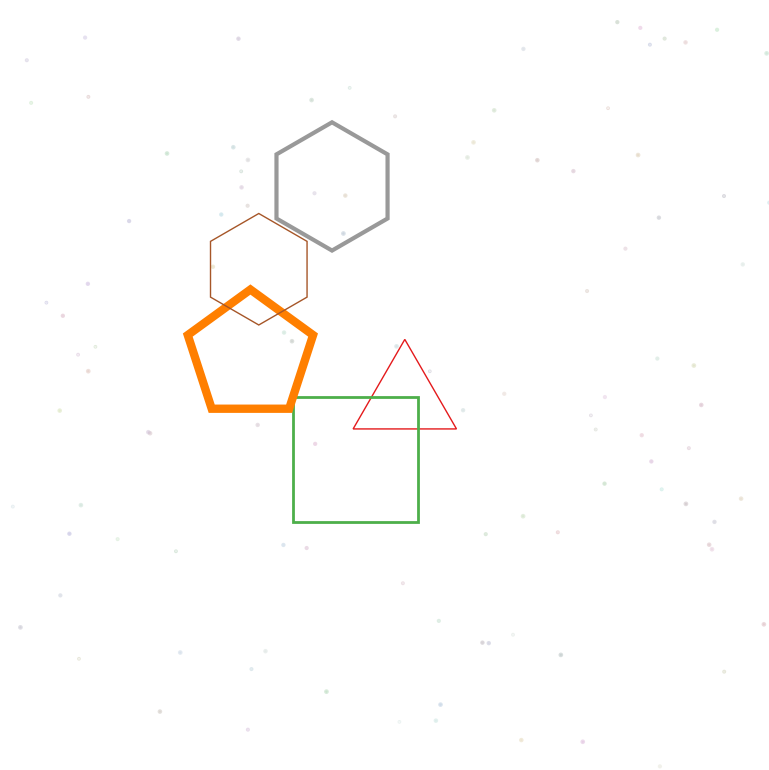[{"shape": "triangle", "thickness": 0.5, "radius": 0.39, "center": [0.526, 0.482]}, {"shape": "square", "thickness": 1, "radius": 0.41, "center": [0.462, 0.403]}, {"shape": "pentagon", "thickness": 3, "radius": 0.43, "center": [0.325, 0.538]}, {"shape": "hexagon", "thickness": 0.5, "radius": 0.36, "center": [0.336, 0.65]}, {"shape": "hexagon", "thickness": 1.5, "radius": 0.42, "center": [0.431, 0.758]}]